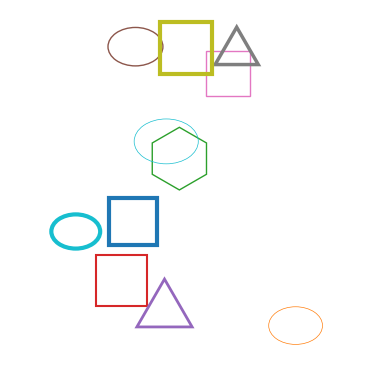[{"shape": "square", "thickness": 3, "radius": 0.31, "center": [0.346, 0.425]}, {"shape": "oval", "thickness": 0.5, "radius": 0.35, "center": [0.768, 0.154]}, {"shape": "hexagon", "thickness": 1, "radius": 0.41, "center": [0.466, 0.588]}, {"shape": "square", "thickness": 1.5, "radius": 0.33, "center": [0.316, 0.272]}, {"shape": "triangle", "thickness": 2, "radius": 0.41, "center": [0.427, 0.192]}, {"shape": "oval", "thickness": 1, "radius": 0.36, "center": [0.352, 0.879]}, {"shape": "square", "thickness": 1, "radius": 0.29, "center": [0.592, 0.81]}, {"shape": "triangle", "thickness": 2.5, "radius": 0.32, "center": [0.615, 0.865]}, {"shape": "square", "thickness": 3, "radius": 0.34, "center": [0.483, 0.875]}, {"shape": "oval", "thickness": 0.5, "radius": 0.42, "center": [0.432, 0.633]}, {"shape": "oval", "thickness": 3, "radius": 0.32, "center": [0.197, 0.399]}]